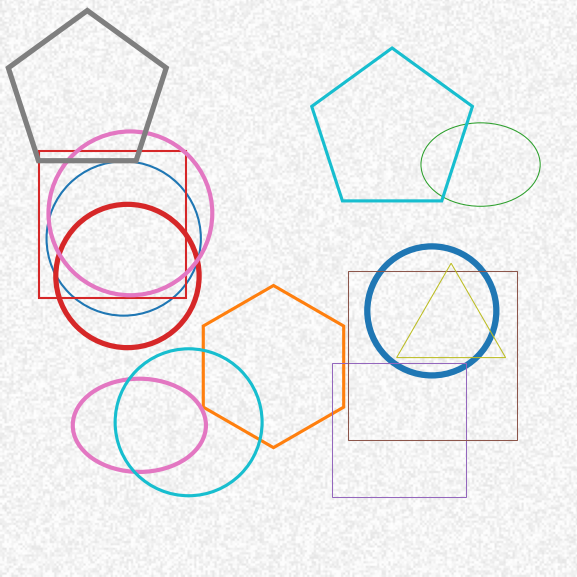[{"shape": "circle", "thickness": 3, "radius": 0.56, "center": [0.748, 0.461]}, {"shape": "circle", "thickness": 1, "radius": 0.67, "center": [0.214, 0.586]}, {"shape": "hexagon", "thickness": 1.5, "radius": 0.7, "center": [0.474, 0.364]}, {"shape": "oval", "thickness": 0.5, "radius": 0.52, "center": [0.832, 0.714]}, {"shape": "circle", "thickness": 2.5, "radius": 0.62, "center": [0.221, 0.521]}, {"shape": "square", "thickness": 1, "radius": 0.64, "center": [0.194, 0.61]}, {"shape": "square", "thickness": 0.5, "radius": 0.58, "center": [0.69, 0.255]}, {"shape": "square", "thickness": 0.5, "radius": 0.73, "center": [0.749, 0.384]}, {"shape": "oval", "thickness": 2, "radius": 0.58, "center": [0.241, 0.263]}, {"shape": "circle", "thickness": 2, "radius": 0.71, "center": [0.226, 0.63]}, {"shape": "pentagon", "thickness": 2.5, "radius": 0.72, "center": [0.151, 0.837]}, {"shape": "triangle", "thickness": 0.5, "radius": 0.54, "center": [0.781, 0.434]}, {"shape": "pentagon", "thickness": 1.5, "radius": 0.73, "center": [0.679, 0.77]}, {"shape": "circle", "thickness": 1.5, "radius": 0.64, "center": [0.327, 0.268]}]